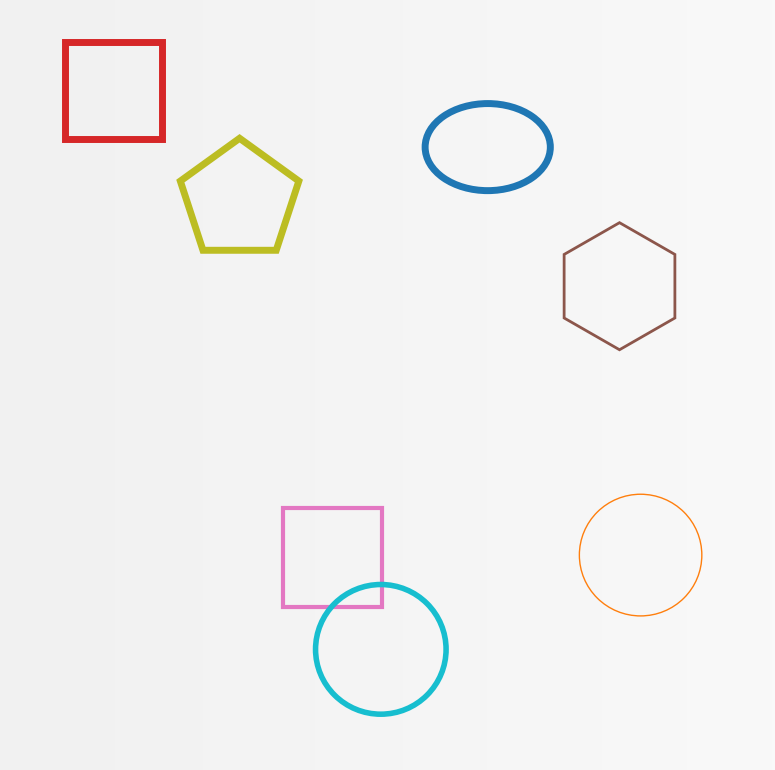[{"shape": "oval", "thickness": 2.5, "radius": 0.4, "center": [0.629, 0.809]}, {"shape": "circle", "thickness": 0.5, "radius": 0.4, "center": [0.827, 0.279]}, {"shape": "square", "thickness": 2.5, "radius": 0.31, "center": [0.147, 0.883]}, {"shape": "hexagon", "thickness": 1, "radius": 0.41, "center": [0.799, 0.628]}, {"shape": "square", "thickness": 1.5, "radius": 0.32, "center": [0.428, 0.276]}, {"shape": "pentagon", "thickness": 2.5, "radius": 0.4, "center": [0.309, 0.74]}, {"shape": "circle", "thickness": 2, "radius": 0.42, "center": [0.491, 0.157]}]